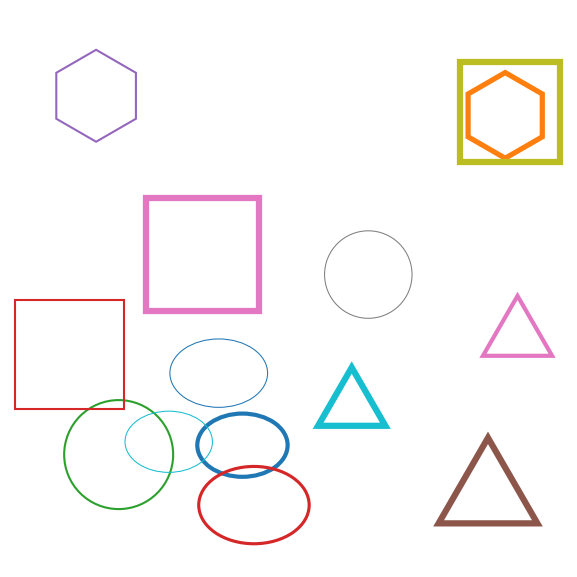[{"shape": "oval", "thickness": 0.5, "radius": 0.42, "center": [0.379, 0.353]}, {"shape": "oval", "thickness": 2, "radius": 0.39, "center": [0.42, 0.228]}, {"shape": "hexagon", "thickness": 2.5, "radius": 0.37, "center": [0.875, 0.799]}, {"shape": "circle", "thickness": 1, "radius": 0.47, "center": [0.205, 0.212]}, {"shape": "oval", "thickness": 1.5, "radius": 0.48, "center": [0.44, 0.125]}, {"shape": "square", "thickness": 1, "radius": 0.47, "center": [0.12, 0.385]}, {"shape": "hexagon", "thickness": 1, "radius": 0.4, "center": [0.166, 0.833]}, {"shape": "triangle", "thickness": 3, "radius": 0.49, "center": [0.845, 0.142]}, {"shape": "triangle", "thickness": 2, "radius": 0.35, "center": [0.896, 0.418]}, {"shape": "square", "thickness": 3, "radius": 0.49, "center": [0.351, 0.558]}, {"shape": "circle", "thickness": 0.5, "radius": 0.38, "center": [0.638, 0.524]}, {"shape": "square", "thickness": 3, "radius": 0.43, "center": [0.883, 0.805]}, {"shape": "triangle", "thickness": 3, "radius": 0.34, "center": [0.609, 0.295]}, {"shape": "oval", "thickness": 0.5, "radius": 0.38, "center": [0.292, 0.234]}]